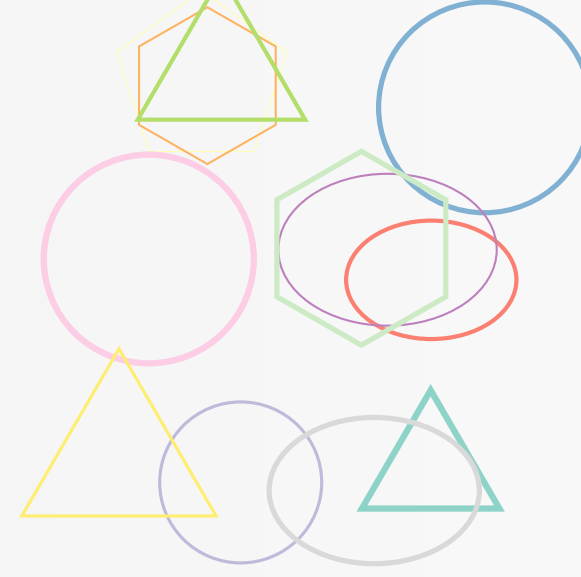[{"shape": "triangle", "thickness": 3, "radius": 0.68, "center": [0.741, 0.187]}, {"shape": "pentagon", "thickness": 0.5, "radius": 0.77, "center": [0.347, 0.861]}, {"shape": "circle", "thickness": 1.5, "radius": 0.7, "center": [0.414, 0.164]}, {"shape": "oval", "thickness": 2, "radius": 0.73, "center": [0.742, 0.515]}, {"shape": "circle", "thickness": 2.5, "radius": 0.91, "center": [0.834, 0.813]}, {"shape": "hexagon", "thickness": 1, "radius": 0.68, "center": [0.357, 0.851]}, {"shape": "triangle", "thickness": 2, "radius": 0.83, "center": [0.381, 0.875]}, {"shape": "circle", "thickness": 3, "radius": 0.9, "center": [0.256, 0.551]}, {"shape": "oval", "thickness": 2.5, "radius": 0.9, "center": [0.644, 0.15]}, {"shape": "oval", "thickness": 1, "radius": 0.94, "center": [0.667, 0.567]}, {"shape": "hexagon", "thickness": 2.5, "radius": 0.84, "center": [0.622, 0.569]}, {"shape": "triangle", "thickness": 1.5, "radius": 0.97, "center": [0.205, 0.202]}]